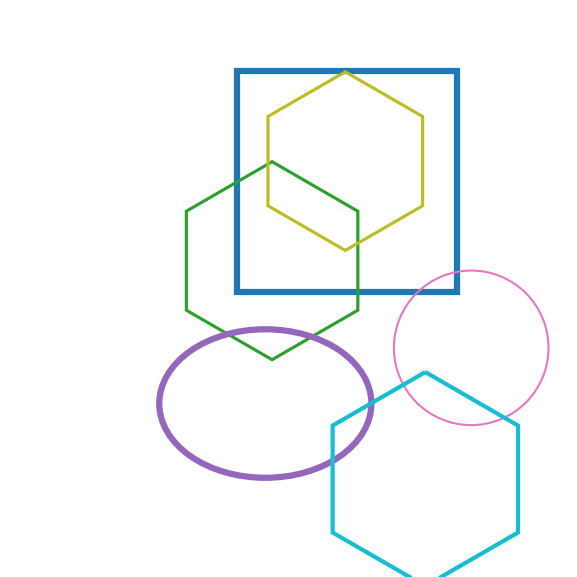[{"shape": "square", "thickness": 3, "radius": 0.95, "center": [0.601, 0.685]}, {"shape": "hexagon", "thickness": 1.5, "radius": 0.86, "center": [0.471, 0.548]}, {"shape": "oval", "thickness": 3, "radius": 0.92, "center": [0.459, 0.3]}, {"shape": "circle", "thickness": 1, "radius": 0.67, "center": [0.816, 0.397]}, {"shape": "hexagon", "thickness": 1.5, "radius": 0.77, "center": [0.598, 0.72]}, {"shape": "hexagon", "thickness": 2, "radius": 0.93, "center": [0.737, 0.17]}]